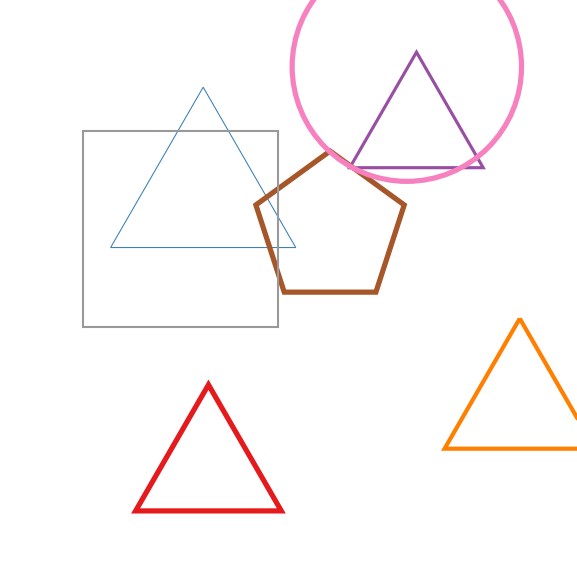[{"shape": "triangle", "thickness": 2.5, "radius": 0.73, "center": [0.361, 0.187]}, {"shape": "triangle", "thickness": 0.5, "radius": 0.93, "center": [0.352, 0.663]}, {"shape": "triangle", "thickness": 1.5, "radius": 0.67, "center": [0.721, 0.775]}, {"shape": "triangle", "thickness": 2, "radius": 0.75, "center": [0.9, 0.297]}, {"shape": "pentagon", "thickness": 2.5, "radius": 0.68, "center": [0.572, 0.603]}, {"shape": "circle", "thickness": 2.5, "radius": 0.99, "center": [0.704, 0.884]}, {"shape": "square", "thickness": 1, "radius": 0.85, "center": [0.312, 0.603]}]